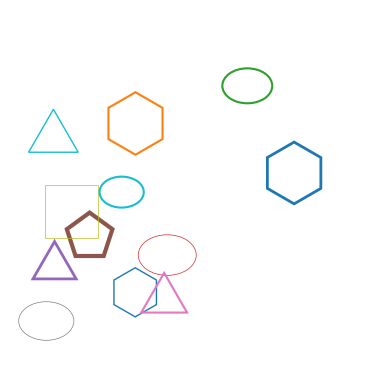[{"shape": "hexagon", "thickness": 1, "radius": 0.32, "center": [0.351, 0.241]}, {"shape": "hexagon", "thickness": 2, "radius": 0.4, "center": [0.764, 0.551]}, {"shape": "hexagon", "thickness": 1.5, "radius": 0.41, "center": [0.352, 0.679]}, {"shape": "oval", "thickness": 1.5, "radius": 0.32, "center": [0.642, 0.777]}, {"shape": "oval", "thickness": 0.5, "radius": 0.38, "center": [0.434, 0.337]}, {"shape": "triangle", "thickness": 2, "radius": 0.32, "center": [0.142, 0.308]}, {"shape": "pentagon", "thickness": 3, "radius": 0.31, "center": [0.233, 0.385]}, {"shape": "triangle", "thickness": 1.5, "radius": 0.34, "center": [0.426, 0.223]}, {"shape": "oval", "thickness": 0.5, "radius": 0.36, "center": [0.12, 0.166]}, {"shape": "square", "thickness": 0.5, "radius": 0.35, "center": [0.185, 0.45]}, {"shape": "oval", "thickness": 1.5, "radius": 0.29, "center": [0.316, 0.501]}, {"shape": "triangle", "thickness": 1, "radius": 0.37, "center": [0.139, 0.642]}]